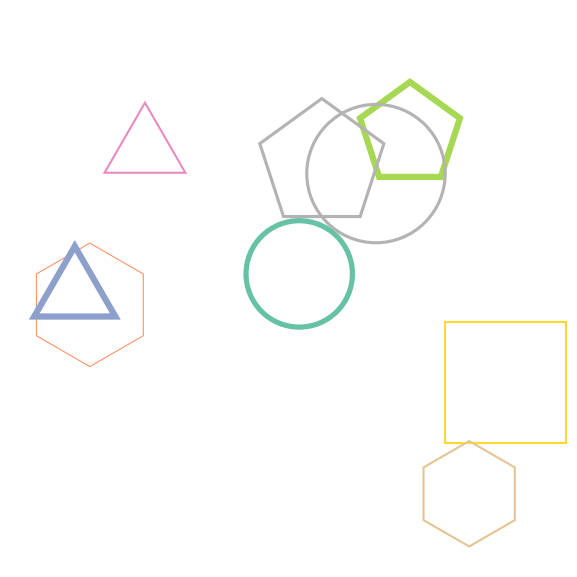[{"shape": "circle", "thickness": 2.5, "radius": 0.46, "center": [0.518, 0.525]}, {"shape": "hexagon", "thickness": 0.5, "radius": 0.53, "center": [0.156, 0.471]}, {"shape": "triangle", "thickness": 3, "radius": 0.41, "center": [0.129, 0.492]}, {"shape": "triangle", "thickness": 1, "radius": 0.4, "center": [0.251, 0.74]}, {"shape": "pentagon", "thickness": 3, "radius": 0.45, "center": [0.71, 0.766]}, {"shape": "square", "thickness": 1, "radius": 0.52, "center": [0.875, 0.337]}, {"shape": "hexagon", "thickness": 1, "radius": 0.46, "center": [0.812, 0.144]}, {"shape": "circle", "thickness": 1.5, "radius": 0.6, "center": [0.651, 0.699]}, {"shape": "pentagon", "thickness": 1.5, "radius": 0.56, "center": [0.557, 0.716]}]